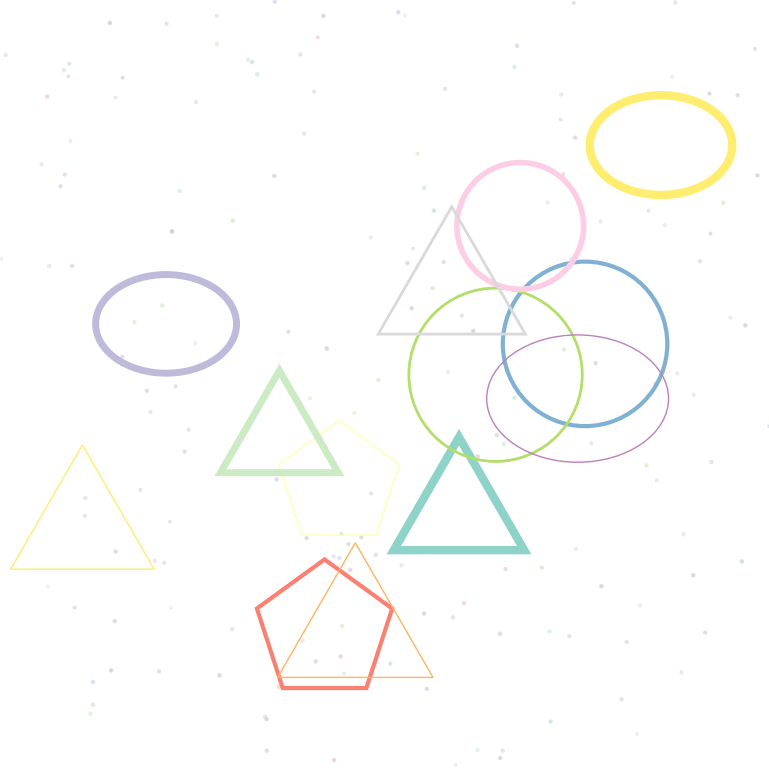[{"shape": "triangle", "thickness": 3, "radius": 0.49, "center": [0.596, 0.334]}, {"shape": "pentagon", "thickness": 0.5, "radius": 0.41, "center": [0.44, 0.371]}, {"shape": "oval", "thickness": 2.5, "radius": 0.46, "center": [0.216, 0.579]}, {"shape": "pentagon", "thickness": 1.5, "radius": 0.46, "center": [0.421, 0.181]}, {"shape": "circle", "thickness": 1.5, "radius": 0.53, "center": [0.76, 0.553]}, {"shape": "triangle", "thickness": 0.5, "radius": 0.58, "center": [0.461, 0.179]}, {"shape": "circle", "thickness": 1, "radius": 0.56, "center": [0.644, 0.513]}, {"shape": "circle", "thickness": 2, "radius": 0.41, "center": [0.676, 0.707]}, {"shape": "triangle", "thickness": 1, "radius": 0.55, "center": [0.587, 0.621]}, {"shape": "oval", "thickness": 0.5, "radius": 0.59, "center": [0.75, 0.482]}, {"shape": "triangle", "thickness": 2.5, "radius": 0.44, "center": [0.363, 0.43]}, {"shape": "oval", "thickness": 3, "radius": 0.46, "center": [0.858, 0.812]}, {"shape": "triangle", "thickness": 0.5, "radius": 0.54, "center": [0.107, 0.315]}]